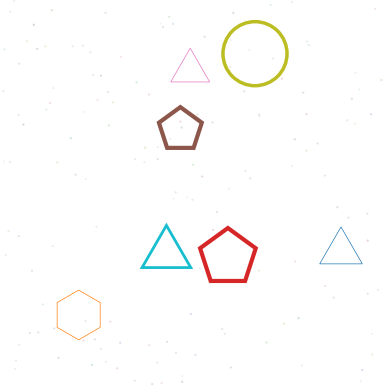[{"shape": "triangle", "thickness": 0.5, "radius": 0.32, "center": [0.886, 0.347]}, {"shape": "hexagon", "thickness": 0.5, "radius": 0.32, "center": [0.204, 0.182]}, {"shape": "pentagon", "thickness": 3, "radius": 0.38, "center": [0.592, 0.332]}, {"shape": "pentagon", "thickness": 3, "radius": 0.29, "center": [0.468, 0.663]}, {"shape": "triangle", "thickness": 0.5, "radius": 0.29, "center": [0.494, 0.816]}, {"shape": "circle", "thickness": 2.5, "radius": 0.42, "center": [0.662, 0.861]}, {"shape": "triangle", "thickness": 2, "radius": 0.37, "center": [0.432, 0.341]}]